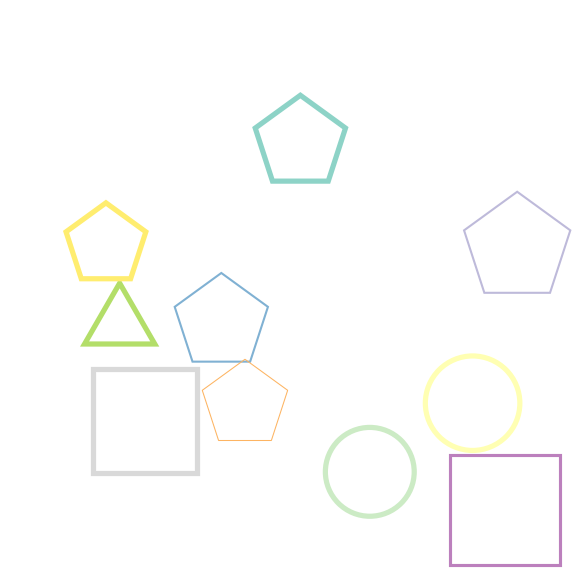[{"shape": "pentagon", "thickness": 2.5, "radius": 0.41, "center": [0.52, 0.752]}, {"shape": "circle", "thickness": 2.5, "radius": 0.41, "center": [0.818, 0.301]}, {"shape": "pentagon", "thickness": 1, "radius": 0.48, "center": [0.896, 0.57]}, {"shape": "pentagon", "thickness": 1, "radius": 0.42, "center": [0.383, 0.442]}, {"shape": "pentagon", "thickness": 0.5, "radius": 0.39, "center": [0.424, 0.299]}, {"shape": "triangle", "thickness": 2.5, "radius": 0.35, "center": [0.207, 0.439]}, {"shape": "square", "thickness": 2.5, "radius": 0.45, "center": [0.251, 0.27]}, {"shape": "square", "thickness": 1.5, "radius": 0.48, "center": [0.874, 0.116]}, {"shape": "circle", "thickness": 2.5, "radius": 0.38, "center": [0.64, 0.182]}, {"shape": "pentagon", "thickness": 2.5, "radius": 0.36, "center": [0.183, 0.575]}]